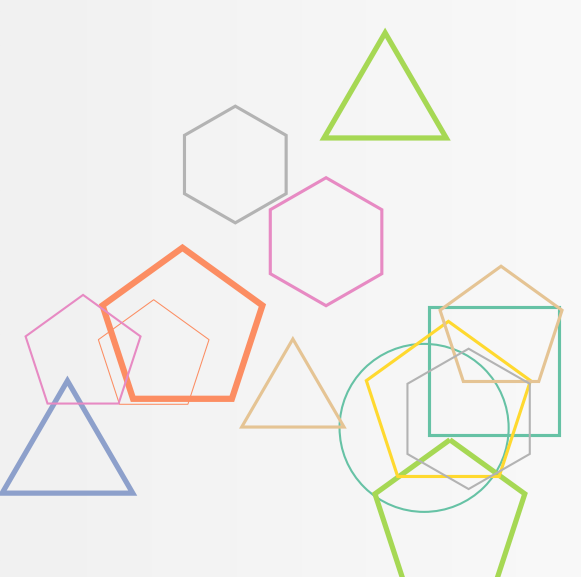[{"shape": "circle", "thickness": 1, "radius": 0.73, "center": [0.73, 0.258]}, {"shape": "square", "thickness": 1.5, "radius": 0.56, "center": [0.85, 0.357]}, {"shape": "pentagon", "thickness": 0.5, "radius": 0.5, "center": [0.264, 0.38]}, {"shape": "pentagon", "thickness": 3, "radius": 0.72, "center": [0.314, 0.426]}, {"shape": "triangle", "thickness": 2.5, "radius": 0.65, "center": [0.116, 0.21]}, {"shape": "pentagon", "thickness": 1, "radius": 0.52, "center": [0.143, 0.384]}, {"shape": "hexagon", "thickness": 1.5, "radius": 0.55, "center": [0.561, 0.581]}, {"shape": "pentagon", "thickness": 2.5, "radius": 0.68, "center": [0.774, 0.102]}, {"shape": "triangle", "thickness": 2.5, "radius": 0.61, "center": [0.663, 0.821]}, {"shape": "pentagon", "thickness": 1.5, "radius": 0.74, "center": [0.771, 0.294]}, {"shape": "triangle", "thickness": 1.5, "radius": 0.51, "center": [0.504, 0.31]}, {"shape": "pentagon", "thickness": 1.5, "radius": 0.55, "center": [0.862, 0.428]}, {"shape": "hexagon", "thickness": 1, "radius": 0.61, "center": [0.806, 0.274]}, {"shape": "hexagon", "thickness": 1.5, "radius": 0.5, "center": [0.405, 0.714]}]